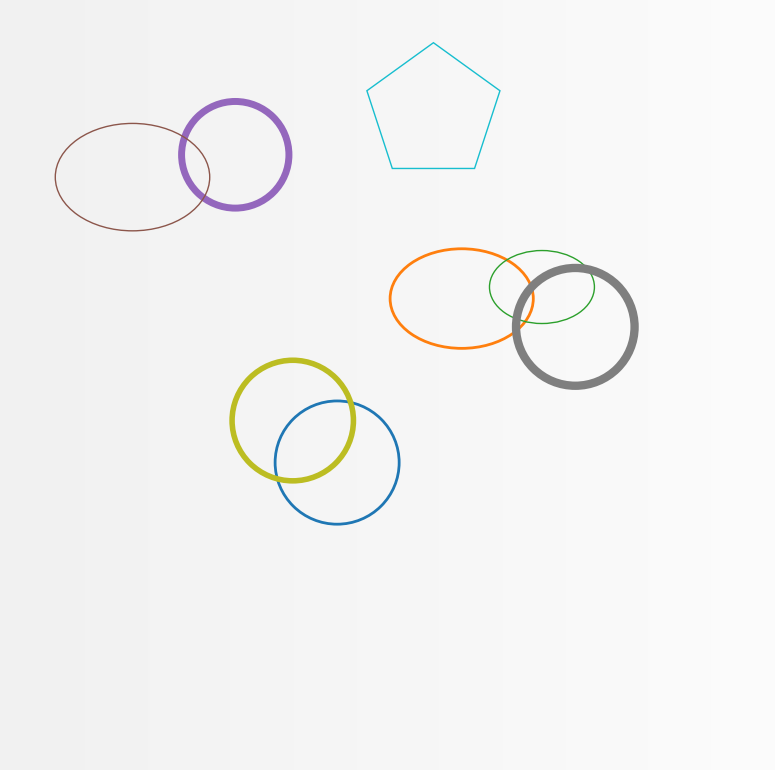[{"shape": "circle", "thickness": 1, "radius": 0.4, "center": [0.435, 0.399]}, {"shape": "oval", "thickness": 1, "radius": 0.46, "center": [0.596, 0.612]}, {"shape": "oval", "thickness": 0.5, "radius": 0.34, "center": [0.699, 0.627]}, {"shape": "circle", "thickness": 2.5, "radius": 0.35, "center": [0.304, 0.799]}, {"shape": "oval", "thickness": 0.5, "radius": 0.5, "center": [0.171, 0.77]}, {"shape": "circle", "thickness": 3, "radius": 0.38, "center": [0.742, 0.576]}, {"shape": "circle", "thickness": 2, "radius": 0.39, "center": [0.378, 0.454]}, {"shape": "pentagon", "thickness": 0.5, "radius": 0.45, "center": [0.559, 0.854]}]